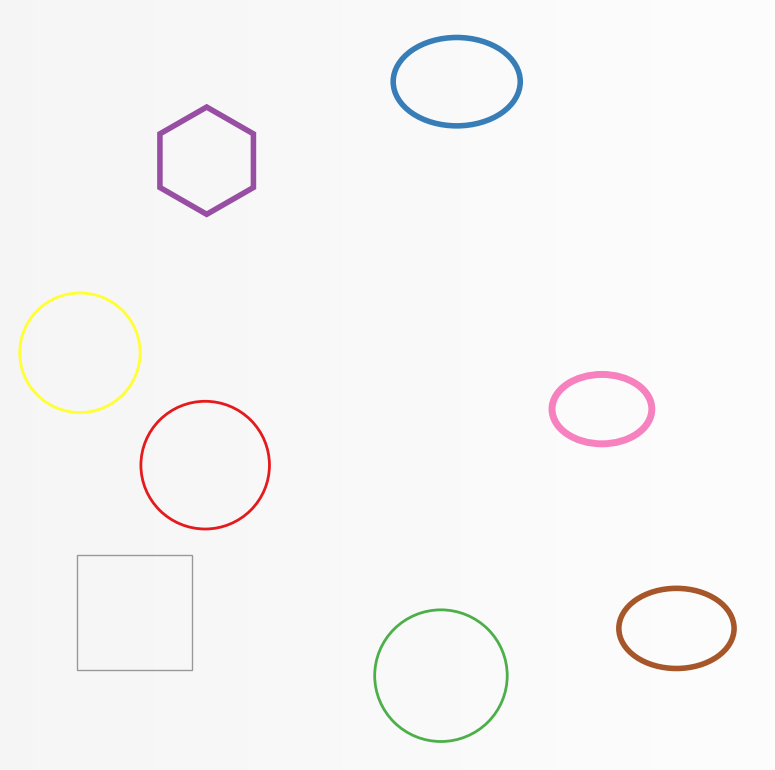[{"shape": "circle", "thickness": 1, "radius": 0.41, "center": [0.265, 0.396]}, {"shape": "oval", "thickness": 2, "radius": 0.41, "center": [0.589, 0.894]}, {"shape": "circle", "thickness": 1, "radius": 0.43, "center": [0.569, 0.122]}, {"shape": "hexagon", "thickness": 2, "radius": 0.35, "center": [0.267, 0.791]}, {"shape": "circle", "thickness": 1, "radius": 0.39, "center": [0.103, 0.542]}, {"shape": "oval", "thickness": 2, "radius": 0.37, "center": [0.873, 0.184]}, {"shape": "oval", "thickness": 2.5, "radius": 0.32, "center": [0.777, 0.469]}, {"shape": "square", "thickness": 0.5, "radius": 0.37, "center": [0.174, 0.204]}]